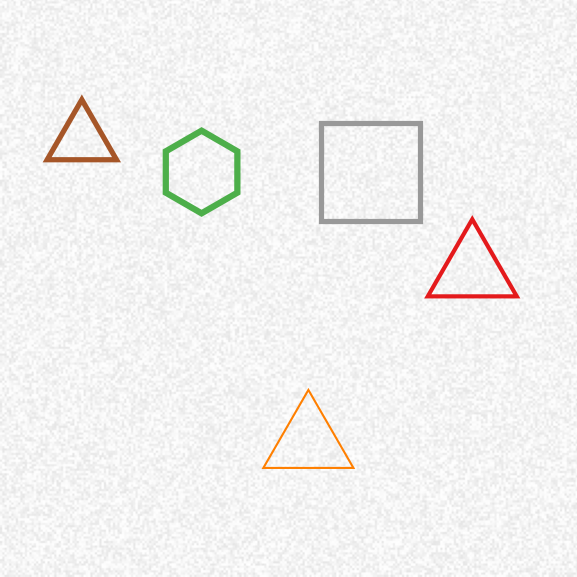[{"shape": "triangle", "thickness": 2, "radius": 0.44, "center": [0.818, 0.53]}, {"shape": "hexagon", "thickness": 3, "radius": 0.36, "center": [0.349, 0.701]}, {"shape": "triangle", "thickness": 1, "radius": 0.45, "center": [0.534, 0.234]}, {"shape": "triangle", "thickness": 2.5, "radius": 0.35, "center": [0.142, 0.757]}, {"shape": "square", "thickness": 2.5, "radius": 0.43, "center": [0.642, 0.701]}]